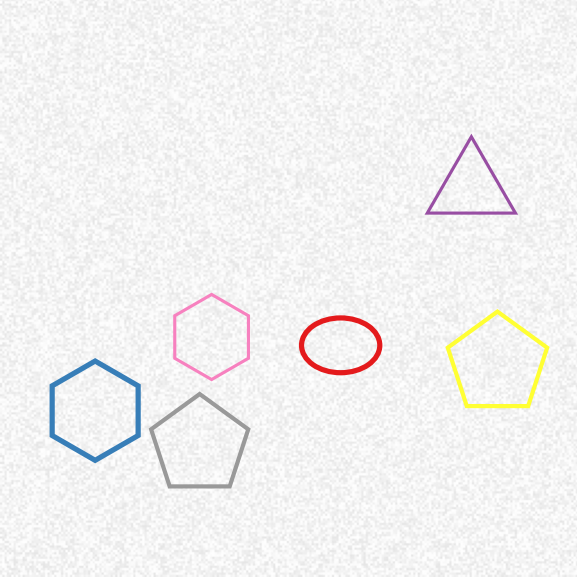[{"shape": "oval", "thickness": 2.5, "radius": 0.34, "center": [0.59, 0.401]}, {"shape": "hexagon", "thickness": 2.5, "radius": 0.43, "center": [0.165, 0.288]}, {"shape": "triangle", "thickness": 1.5, "radius": 0.44, "center": [0.816, 0.674]}, {"shape": "pentagon", "thickness": 2, "radius": 0.45, "center": [0.861, 0.369]}, {"shape": "hexagon", "thickness": 1.5, "radius": 0.37, "center": [0.366, 0.416]}, {"shape": "pentagon", "thickness": 2, "radius": 0.44, "center": [0.346, 0.228]}]